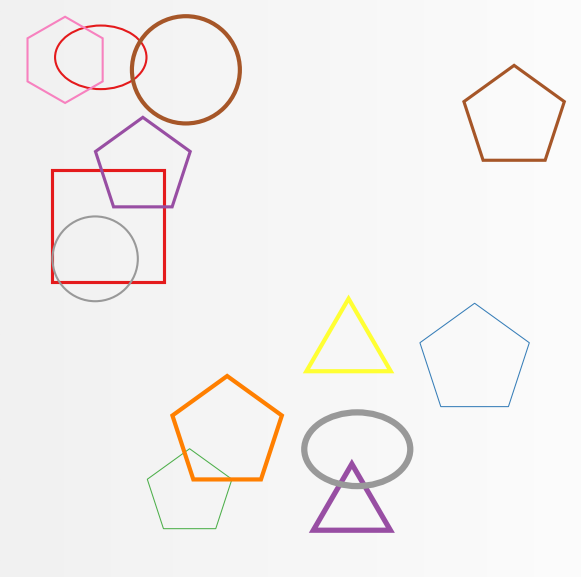[{"shape": "square", "thickness": 1.5, "radius": 0.48, "center": [0.186, 0.607]}, {"shape": "oval", "thickness": 1, "radius": 0.39, "center": [0.173, 0.9]}, {"shape": "pentagon", "thickness": 0.5, "radius": 0.49, "center": [0.817, 0.375]}, {"shape": "pentagon", "thickness": 0.5, "radius": 0.38, "center": [0.326, 0.146]}, {"shape": "pentagon", "thickness": 1.5, "radius": 0.43, "center": [0.246, 0.71]}, {"shape": "triangle", "thickness": 2.5, "radius": 0.38, "center": [0.605, 0.119]}, {"shape": "pentagon", "thickness": 2, "radius": 0.5, "center": [0.391, 0.249]}, {"shape": "triangle", "thickness": 2, "radius": 0.42, "center": [0.6, 0.398]}, {"shape": "circle", "thickness": 2, "radius": 0.46, "center": [0.32, 0.878]}, {"shape": "pentagon", "thickness": 1.5, "radius": 0.45, "center": [0.885, 0.795]}, {"shape": "hexagon", "thickness": 1, "radius": 0.37, "center": [0.112, 0.895]}, {"shape": "oval", "thickness": 3, "radius": 0.46, "center": [0.615, 0.221]}, {"shape": "circle", "thickness": 1, "radius": 0.37, "center": [0.164, 0.551]}]